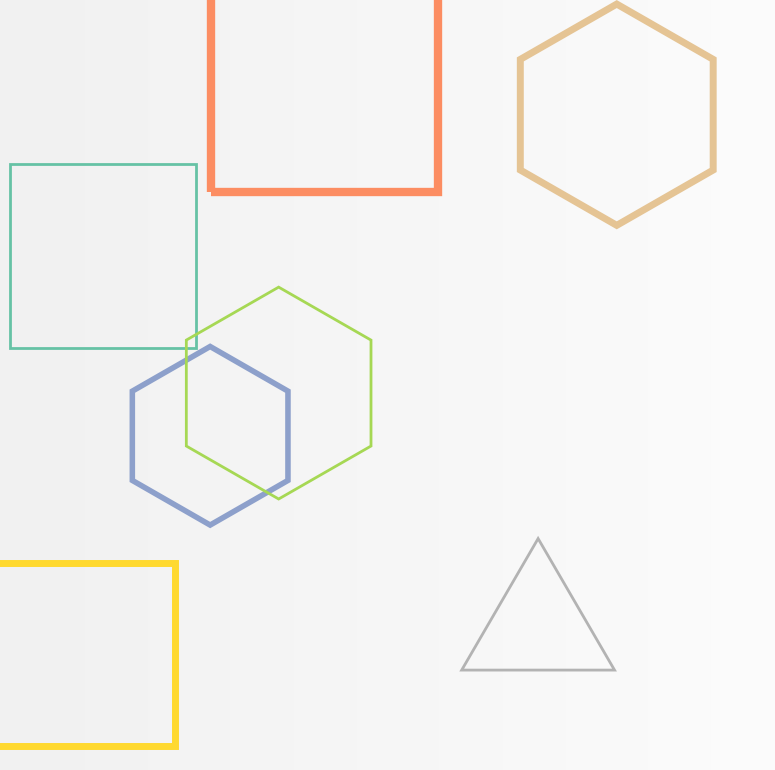[{"shape": "square", "thickness": 1, "radius": 0.6, "center": [0.133, 0.667]}, {"shape": "square", "thickness": 3, "radius": 0.73, "center": [0.419, 0.897]}, {"shape": "hexagon", "thickness": 2, "radius": 0.58, "center": [0.271, 0.434]}, {"shape": "hexagon", "thickness": 1, "radius": 0.69, "center": [0.36, 0.49]}, {"shape": "square", "thickness": 2.5, "radius": 0.6, "center": [0.106, 0.15]}, {"shape": "hexagon", "thickness": 2.5, "radius": 0.72, "center": [0.796, 0.851]}, {"shape": "triangle", "thickness": 1, "radius": 0.57, "center": [0.694, 0.187]}]